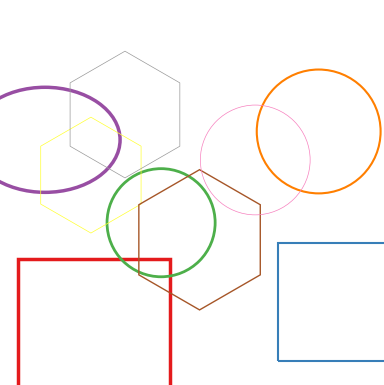[{"shape": "square", "thickness": 2.5, "radius": 0.98, "center": [0.243, 0.13]}, {"shape": "square", "thickness": 1.5, "radius": 0.77, "center": [0.875, 0.216]}, {"shape": "circle", "thickness": 2, "radius": 0.7, "center": [0.418, 0.422]}, {"shape": "oval", "thickness": 2.5, "radius": 0.97, "center": [0.117, 0.637]}, {"shape": "circle", "thickness": 1.5, "radius": 0.8, "center": [0.828, 0.659]}, {"shape": "hexagon", "thickness": 0.5, "radius": 0.75, "center": [0.236, 0.545]}, {"shape": "hexagon", "thickness": 1, "radius": 0.91, "center": [0.518, 0.377]}, {"shape": "circle", "thickness": 0.5, "radius": 0.71, "center": [0.663, 0.585]}, {"shape": "hexagon", "thickness": 0.5, "radius": 0.82, "center": [0.325, 0.702]}]